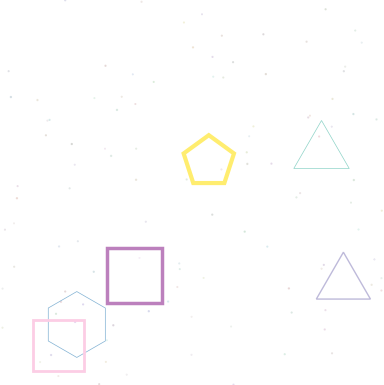[{"shape": "triangle", "thickness": 0.5, "radius": 0.42, "center": [0.835, 0.604]}, {"shape": "triangle", "thickness": 1, "radius": 0.41, "center": [0.892, 0.264]}, {"shape": "hexagon", "thickness": 0.5, "radius": 0.43, "center": [0.199, 0.157]}, {"shape": "square", "thickness": 2, "radius": 0.33, "center": [0.152, 0.101]}, {"shape": "square", "thickness": 2.5, "radius": 0.36, "center": [0.349, 0.285]}, {"shape": "pentagon", "thickness": 3, "radius": 0.34, "center": [0.542, 0.58]}]